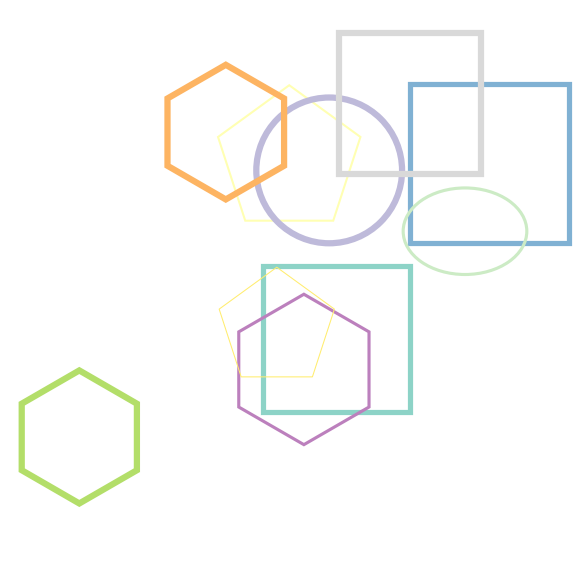[{"shape": "square", "thickness": 2.5, "radius": 0.63, "center": [0.583, 0.412]}, {"shape": "pentagon", "thickness": 1, "radius": 0.65, "center": [0.501, 0.722]}, {"shape": "circle", "thickness": 3, "radius": 0.63, "center": [0.57, 0.704]}, {"shape": "square", "thickness": 2.5, "radius": 0.69, "center": [0.848, 0.716]}, {"shape": "hexagon", "thickness": 3, "radius": 0.58, "center": [0.391, 0.77]}, {"shape": "hexagon", "thickness": 3, "radius": 0.58, "center": [0.137, 0.243]}, {"shape": "square", "thickness": 3, "radius": 0.61, "center": [0.71, 0.82]}, {"shape": "hexagon", "thickness": 1.5, "radius": 0.65, "center": [0.526, 0.359]}, {"shape": "oval", "thickness": 1.5, "radius": 0.54, "center": [0.805, 0.599]}, {"shape": "pentagon", "thickness": 0.5, "radius": 0.52, "center": [0.479, 0.431]}]